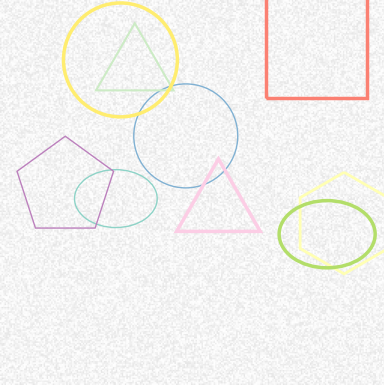[{"shape": "oval", "thickness": 1, "radius": 0.54, "center": [0.301, 0.484]}, {"shape": "hexagon", "thickness": 2, "radius": 0.66, "center": [0.894, 0.421]}, {"shape": "square", "thickness": 2.5, "radius": 0.65, "center": [0.822, 0.877]}, {"shape": "circle", "thickness": 1, "radius": 0.68, "center": [0.483, 0.647]}, {"shape": "oval", "thickness": 2.5, "radius": 0.62, "center": [0.85, 0.392]}, {"shape": "triangle", "thickness": 2.5, "radius": 0.63, "center": [0.567, 0.462]}, {"shape": "pentagon", "thickness": 1, "radius": 0.66, "center": [0.17, 0.514]}, {"shape": "triangle", "thickness": 1.5, "radius": 0.58, "center": [0.35, 0.823]}, {"shape": "circle", "thickness": 2.5, "radius": 0.74, "center": [0.313, 0.844]}]